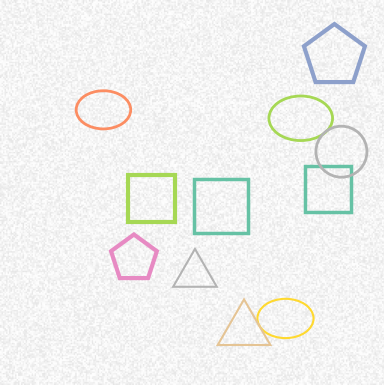[{"shape": "square", "thickness": 2.5, "radius": 0.3, "center": [0.852, 0.51]}, {"shape": "square", "thickness": 2.5, "radius": 0.35, "center": [0.573, 0.466]}, {"shape": "oval", "thickness": 2, "radius": 0.35, "center": [0.269, 0.715]}, {"shape": "pentagon", "thickness": 3, "radius": 0.42, "center": [0.869, 0.854]}, {"shape": "pentagon", "thickness": 3, "radius": 0.31, "center": [0.348, 0.328]}, {"shape": "oval", "thickness": 2, "radius": 0.41, "center": [0.781, 0.693]}, {"shape": "square", "thickness": 3, "radius": 0.31, "center": [0.394, 0.485]}, {"shape": "oval", "thickness": 1.5, "radius": 0.36, "center": [0.742, 0.173]}, {"shape": "triangle", "thickness": 1.5, "radius": 0.39, "center": [0.634, 0.143]}, {"shape": "triangle", "thickness": 1.5, "radius": 0.33, "center": [0.506, 0.288]}, {"shape": "circle", "thickness": 2, "radius": 0.33, "center": [0.887, 0.606]}]